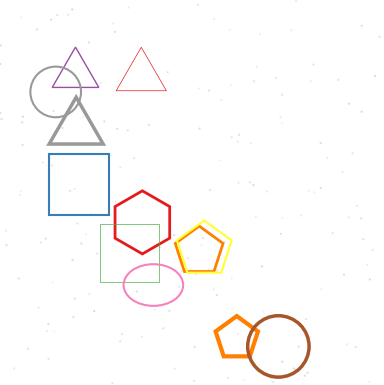[{"shape": "hexagon", "thickness": 2, "radius": 0.41, "center": [0.37, 0.422]}, {"shape": "triangle", "thickness": 0.5, "radius": 0.38, "center": [0.367, 0.802]}, {"shape": "square", "thickness": 1.5, "radius": 0.39, "center": [0.206, 0.521]}, {"shape": "square", "thickness": 0.5, "radius": 0.38, "center": [0.337, 0.343]}, {"shape": "triangle", "thickness": 1, "radius": 0.35, "center": [0.196, 0.808]}, {"shape": "pentagon", "thickness": 3, "radius": 0.29, "center": [0.615, 0.121]}, {"shape": "pentagon", "thickness": 2, "radius": 0.33, "center": [0.517, 0.348]}, {"shape": "pentagon", "thickness": 1.5, "radius": 0.37, "center": [0.531, 0.352]}, {"shape": "circle", "thickness": 2.5, "radius": 0.4, "center": [0.723, 0.1]}, {"shape": "oval", "thickness": 1.5, "radius": 0.39, "center": [0.398, 0.26]}, {"shape": "circle", "thickness": 1.5, "radius": 0.33, "center": [0.145, 0.761]}, {"shape": "triangle", "thickness": 2.5, "radius": 0.41, "center": [0.198, 0.666]}]